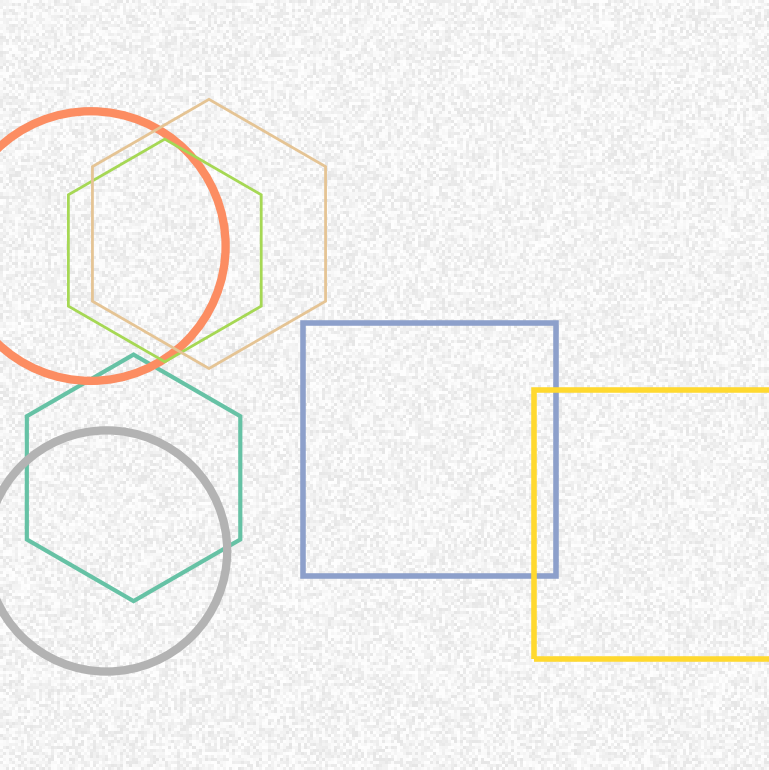[{"shape": "hexagon", "thickness": 1.5, "radius": 0.8, "center": [0.173, 0.379]}, {"shape": "circle", "thickness": 3, "radius": 0.88, "center": [0.118, 0.68]}, {"shape": "square", "thickness": 2, "radius": 0.82, "center": [0.558, 0.416]}, {"shape": "hexagon", "thickness": 1, "radius": 0.72, "center": [0.214, 0.675]}, {"shape": "square", "thickness": 2, "radius": 0.87, "center": [0.868, 0.319]}, {"shape": "hexagon", "thickness": 1, "radius": 0.87, "center": [0.271, 0.696]}, {"shape": "circle", "thickness": 3, "radius": 0.78, "center": [0.138, 0.284]}]